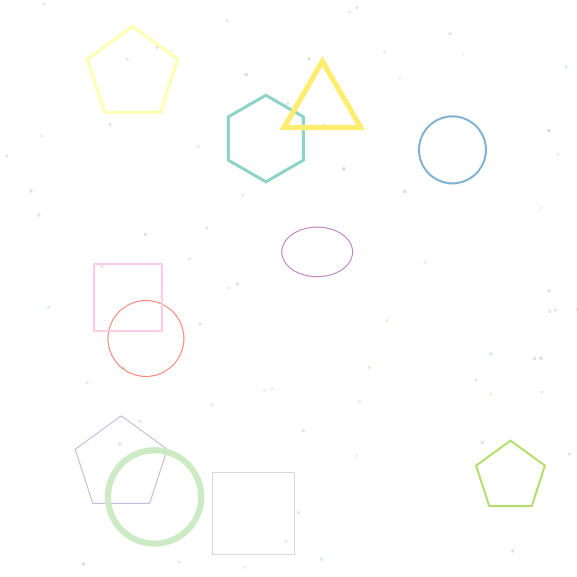[{"shape": "hexagon", "thickness": 1.5, "radius": 0.37, "center": [0.46, 0.759]}, {"shape": "pentagon", "thickness": 1.5, "radius": 0.41, "center": [0.229, 0.871]}, {"shape": "pentagon", "thickness": 0.5, "radius": 0.42, "center": [0.21, 0.195]}, {"shape": "circle", "thickness": 0.5, "radius": 0.33, "center": [0.253, 0.413]}, {"shape": "circle", "thickness": 1, "radius": 0.29, "center": [0.783, 0.74]}, {"shape": "pentagon", "thickness": 1, "radius": 0.31, "center": [0.884, 0.174]}, {"shape": "square", "thickness": 1, "radius": 0.29, "center": [0.222, 0.483]}, {"shape": "square", "thickness": 0.5, "radius": 0.36, "center": [0.438, 0.11]}, {"shape": "oval", "thickness": 0.5, "radius": 0.31, "center": [0.549, 0.563]}, {"shape": "circle", "thickness": 3, "radius": 0.4, "center": [0.268, 0.139]}, {"shape": "triangle", "thickness": 2.5, "radius": 0.38, "center": [0.558, 0.817]}]